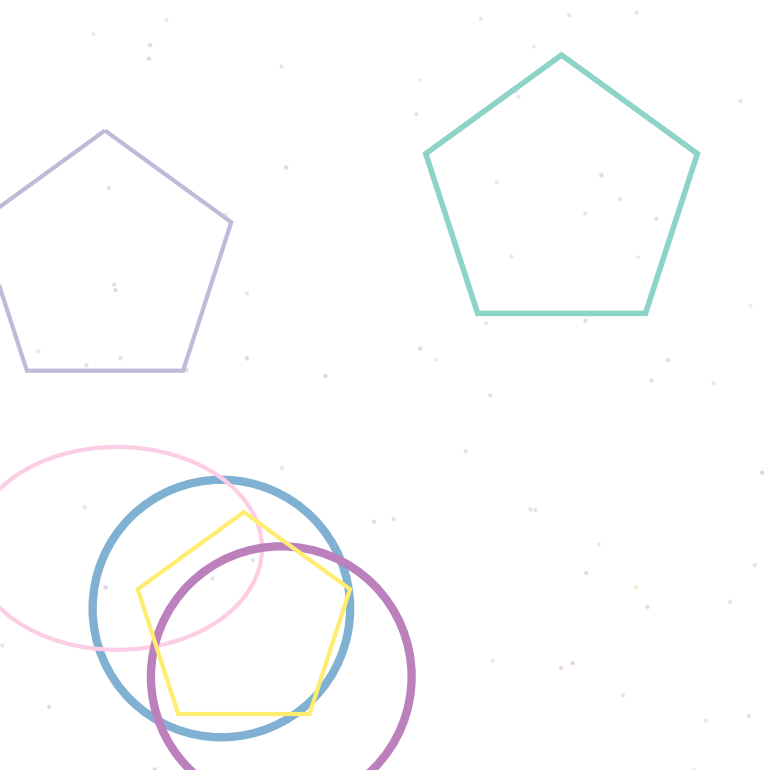[{"shape": "pentagon", "thickness": 2, "radius": 0.93, "center": [0.729, 0.743]}, {"shape": "pentagon", "thickness": 1.5, "radius": 0.86, "center": [0.136, 0.658]}, {"shape": "circle", "thickness": 3, "radius": 0.84, "center": [0.288, 0.21]}, {"shape": "oval", "thickness": 1.5, "radius": 0.94, "center": [0.152, 0.288]}, {"shape": "circle", "thickness": 3, "radius": 0.85, "center": [0.365, 0.121]}, {"shape": "pentagon", "thickness": 1.5, "radius": 0.72, "center": [0.317, 0.19]}]